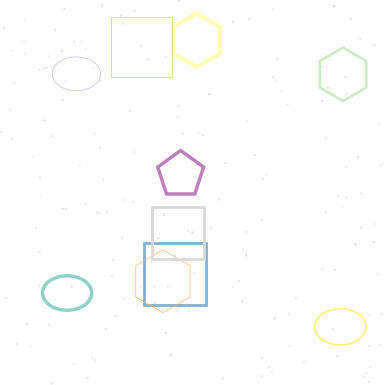[{"shape": "oval", "thickness": 2.5, "radius": 0.32, "center": [0.174, 0.239]}, {"shape": "hexagon", "thickness": 3, "radius": 0.35, "center": [0.511, 0.895]}, {"shape": "oval", "thickness": 0.5, "radius": 0.31, "center": [0.198, 0.808]}, {"shape": "square", "thickness": 2, "radius": 0.4, "center": [0.455, 0.289]}, {"shape": "hexagon", "thickness": 0.5, "radius": 0.41, "center": [0.423, 0.269]}, {"shape": "square", "thickness": 0.5, "radius": 0.39, "center": [0.367, 0.878]}, {"shape": "square", "thickness": 2, "radius": 0.34, "center": [0.462, 0.395]}, {"shape": "pentagon", "thickness": 2.5, "radius": 0.31, "center": [0.469, 0.547]}, {"shape": "hexagon", "thickness": 2, "radius": 0.35, "center": [0.891, 0.807]}, {"shape": "oval", "thickness": 1, "radius": 0.33, "center": [0.884, 0.151]}]